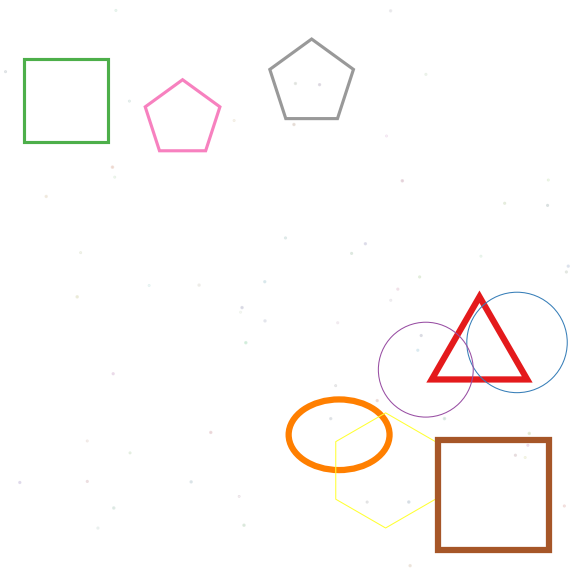[{"shape": "triangle", "thickness": 3, "radius": 0.48, "center": [0.83, 0.39]}, {"shape": "circle", "thickness": 0.5, "radius": 0.43, "center": [0.895, 0.406]}, {"shape": "square", "thickness": 1.5, "radius": 0.36, "center": [0.114, 0.825]}, {"shape": "circle", "thickness": 0.5, "radius": 0.41, "center": [0.737, 0.359]}, {"shape": "oval", "thickness": 3, "radius": 0.44, "center": [0.587, 0.246]}, {"shape": "hexagon", "thickness": 0.5, "radius": 0.5, "center": [0.668, 0.185]}, {"shape": "square", "thickness": 3, "radius": 0.48, "center": [0.854, 0.142]}, {"shape": "pentagon", "thickness": 1.5, "radius": 0.34, "center": [0.316, 0.793]}, {"shape": "pentagon", "thickness": 1.5, "radius": 0.38, "center": [0.54, 0.855]}]